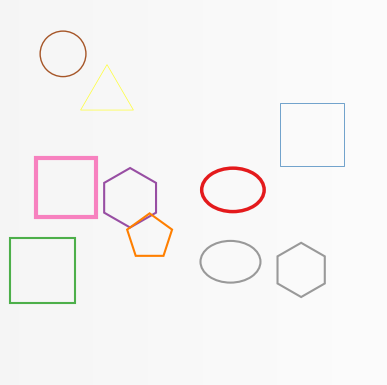[{"shape": "oval", "thickness": 2.5, "radius": 0.4, "center": [0.601, 0.507]}, {"shape": "square", "thickness": 0.5, "radius": 0.41, "center": [0.804, 0.65]}, {"shape": "square", "thickness": 1.5, "radius": 0.42, "center": [0.109, 0.297]}, {"shape": "hexagon", "thickness": 1.5, "radius": 0.39, "center": [0.336, 0.486]}, {"shape": "pentagon", "thickness": 1.5, "radius": 0.3, "center": [0.386, 0.385]}, {"shape": "triangle", "thickness": 0.5, "radius": 0.39, "center": [0.276, 0.754]}, {"shape": "circle", "thickness": 1, "radius": 0.3, "center": [0.163, 0.86]}, {"shape": "square", "thickness": 3, "radius": 0.39, "center": [0.169, 0.512]}, {"shape": "hexagon", "thickness": 1.5, "radius": 0.35, "center": [0.777, 0.299]}, {"shape": "oval", "thickness": 1.5, "radius": 0.39, "center": [0.595, 0.32]}]